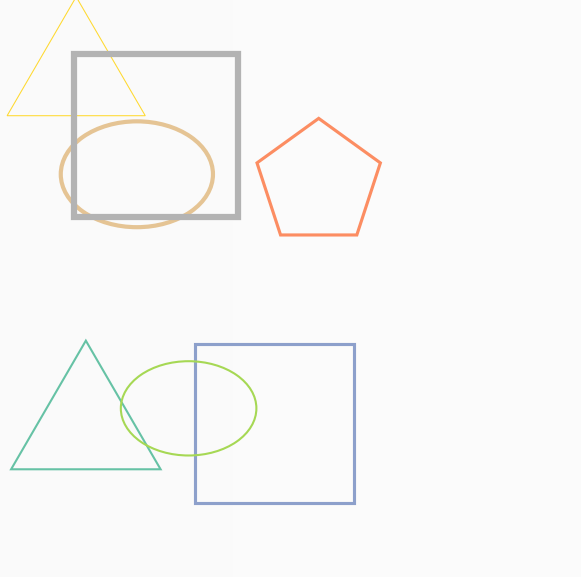[{"shape": "triangle", "thickness": 1, "radius": 0.74, "center": [0.148, 0.261]}, {"shape": "pentagon", "thickness": 1.5, "radius": 0.56, "center": [0.548, 0.683]}, {"shape": "square", "thickness": 1.5, "radius": 0.68, "center": [0.472, 0.266]}, {"shape": "oval", "thickness": 1, "radius": 0.58, "center": [0.324, 0.292]}, {"shape": "triangle", "thickness": 0.5, "radius": 0.69, "center": [0.131, 0.867]}, {"shape": "oval", "thickness": 2, "radius": 0.65, "center": [0.235, 0.697]}, {"shape": "square", "thickness": 3, "radius": 0.7, "center": [0.268, 0.765]}]